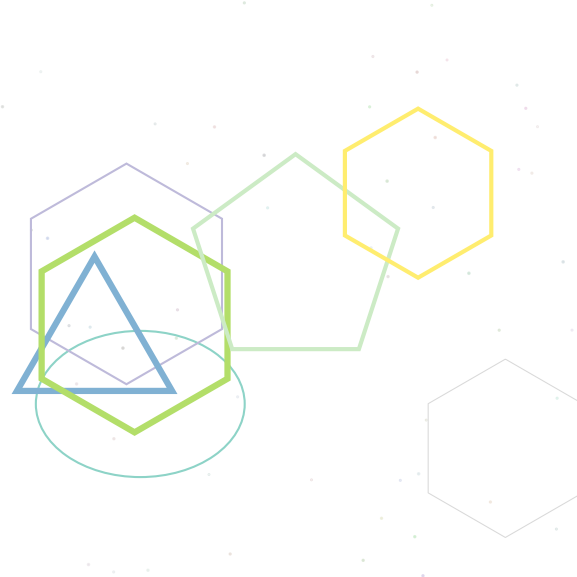[{"shape": "oval", "thickness": 1, "radius": 0.9, "center": [0.243, 0.3]}, {"shape": "hexagon", "thickness": 1, "radius": 0.96, "center": [0.219, 0.525]}, {"shape": "triangle", "thickness": 3, "radius": 0.78, "center": [0.164, 0.4]}, {"shape": "hexagon", "thickness": 3, "radius": 0.93, "center": [0.233, 0.436]}, {"shape": "hexagon", "thickness": 0.5, "radius": 0.77, "center": [0.875, 0.223]}, {"shape": "pentagon", "thickness": 2, "radius": 0.93, "center": [0.512, 0.546]}, {"shape": "hexagon", "thickness": 2, "radius": 0.73, "center": [0.724, 0.665]}]